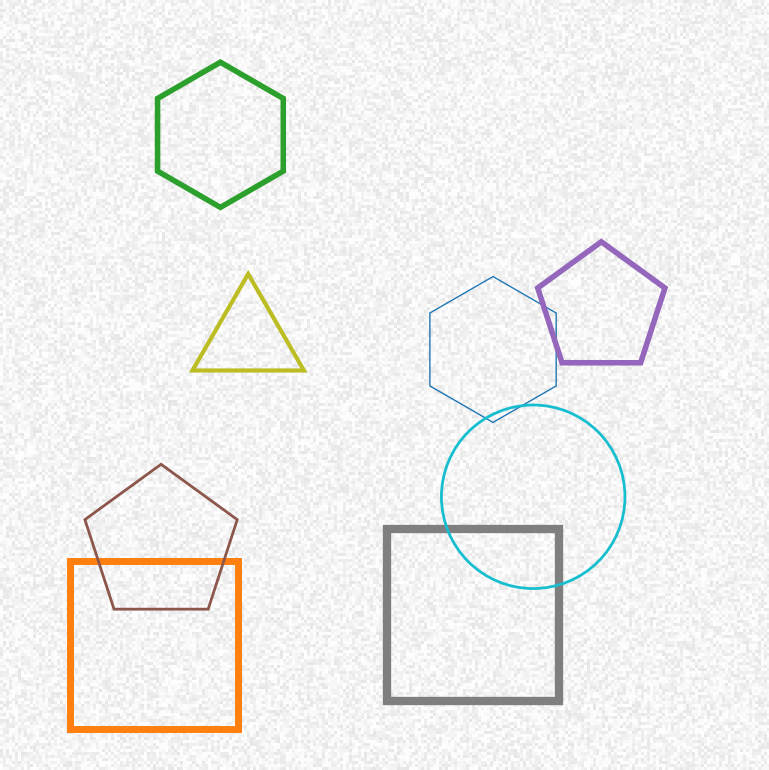[{"shape": "hexagon", "thickness": 0.5, "radius": 0.47, "center": [0.64, 0.546]}, {"shape": "square", "thickness": 2.5, "radius": 0.55, "center": [0.2, 0.162]}, {"shape": "hexagon", "thickness": 2, "radius": 0.47, "center": [0.286, 0.825]}, {"shape": "pentagon", "thickness": 2, "radius": 0.43, "center": [0.781, 0.599]}, {"shape": "pentagon", "thickness": 1, "radius": 0.52, "center": [0.209, 0.293]}, {"shape": "square", "thickness": 3, "radius": 0.56, "center": [0.614, 0.201]}, {"shape": "triangle", "thickness": 1.5, "radius": 0.42, "center": [0.322, 0.561]}, {"shape": "circle", "thickness": 1, "radius": 0.6, "center": [0.692, 0.355]}]